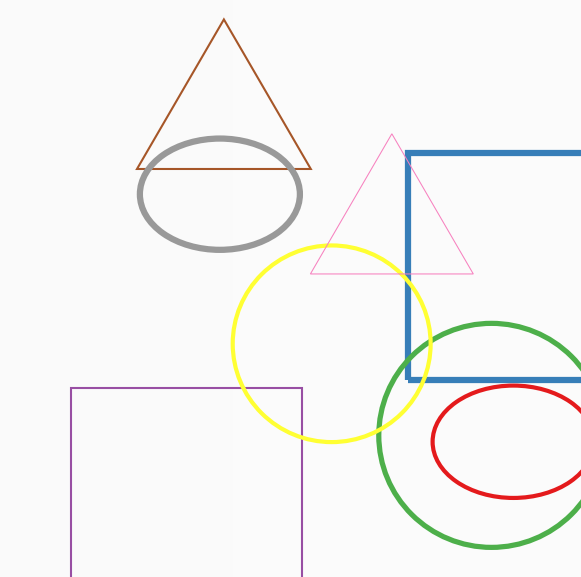[{"shape": "oval", "thickness": 2, "radius": 0.69, "center": [0.883, 0.234]}, {"shape": "square", "thickness": 3, "radius": 0.98, "center": [0.899, 0.537]}, {"shape": "circle", "thickness": 2.5, "radius": 0.97, "center": [0.846, 0.245]}, {"shape": "square", "thickness": 1, "radius": 1.0, "center": [0.321, 0.129]}, {"shape": "circle", "thickness": 2, "radius": 0.85, "center": [0.571, 0.404]}, {"shape": "triangle", "thickness": 1, "radius": 0.86, "center": [0.385, 0.793]}, {"shape": "triangle", "thickness": 0.5, "radius": 0.81, "center": [0.674, 0.606]}, {"shape": "oval", "thickness": 3, "radius": 0.69, "center": [0.378, 0.663]}]